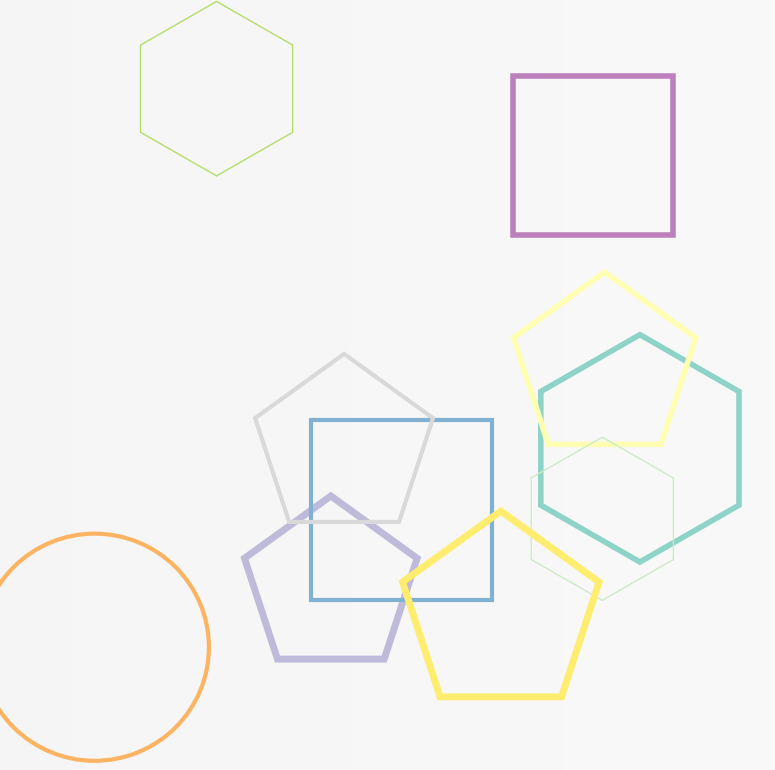[{"shape": "hexagon", "thickness": 2, "radius": 0.74, "center": [0.826, 0.418]}, {"shape": "pentagon", "thickness": 2, "radius": 0.62, "center": [0.78, 0.523]}, {"shape": "pentagon", "thickness": 2.5, "radius": 0.59, "center": [0.427, 0.239]}, {"shape": "square", "thickness": 1.5, "radius": 0.58, "center": [0.518, 0.338]}, {"shape": "circle", "thickness": 1.5, "radius": 0.74, "center": [0.122, 0.159]}, {"shape": "hexagon", "thickness": 0.5, "radius": 0.57, "center": [0.279, 0.885]}, {"shape": "pentagon", "thickness": 1.5, "radius": 0.6, "center": [0.444, 0.42]}, {"shape": "square", "thickness": 2, "radius": 0.52, "center": [0.765, 0.798]}, {"shape": "hexagon", "thickness": 0.5, "radius": 0.53, "center": [0.777, 0.326]}, {"shape": "pentagon", "thickness": 2.5, "radius": 0.67, "center": [0.646, 0.203]}]